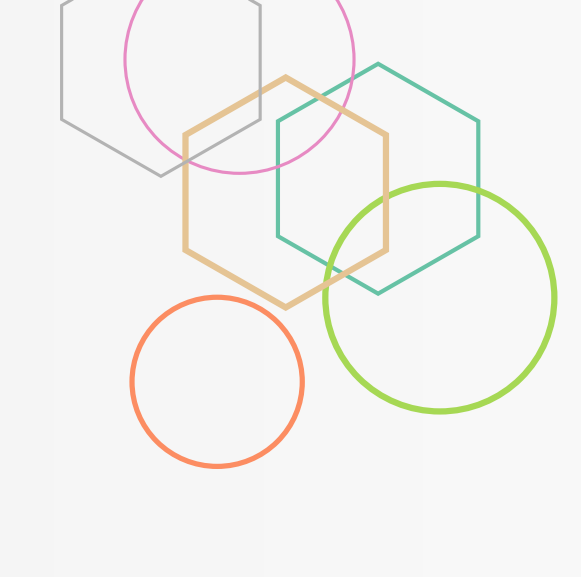[{"shape": "hexagon", "thickness": 2, "radius": 1.0, "center": [0.651, 0.69]}, {"shape": "circle", "thickness": 2.5, "radius": 0.73, "center": [0.374, 0.338]}, {"shape": "circle", "thickness": 1.5, "radius": 0.99, "center": [0.412, 0.896]}, {"shape": "circle", "thickness": 3, "radius": 0.99, "center": [0.757, 0.484]}, {"shape": "hexagon", "thickness": 3, "radius": 1.0, "center": [0.492, 0.666]}, {"shape": "hexagon", "thickness": 1.5, "radius": 0.99, "center": [0.277, 0.891]}]